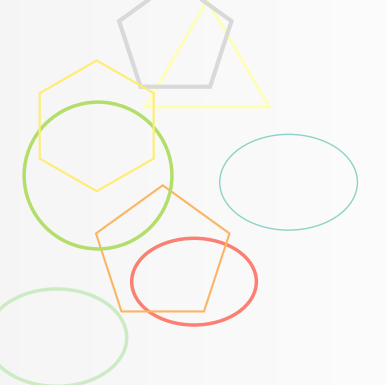[{"shape": "oval", "thickness": 1, "radius": 0.89, "center": [0.745, 0.527]}, {"shape": "triangle", "thickness": 2, "radius": 0.92, "center": [0.535, 0.814]}, {"shape": "oval", "thickness": 2.5, "radius": 0.8, "center": [0.501, 0.268]}, {"shape": "pentagon", "thickness": 1.5, "radius": 0.91, "center": [0.42, 0.338]}, {"shape": "circle", "thickness": 2.5, "radius": 0.95, "center": [0.253, 0.544]}, {"shape": "pentagon", "thickness": 3, "radius": 0.76, "center": [0.452, 0.898]}, {"shape": "oval", "thickness": 2.5, "radius": 0.9, "center": [0.146, 0.123]}, {"shape": "hexagon", "thickness": 1.5, "radius": 0.85, "center": [0.249, 0.673]}]